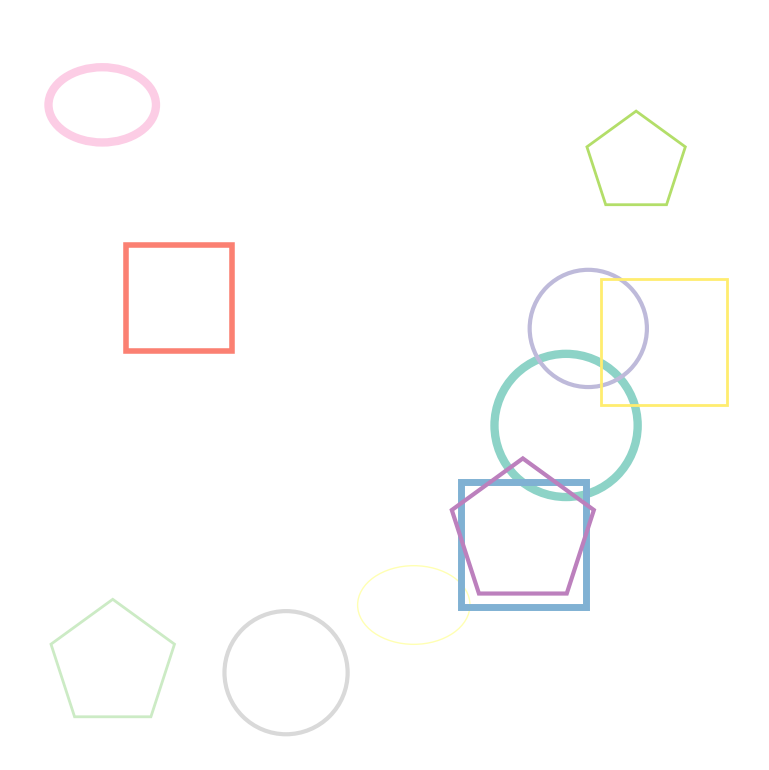[{"shape": "circle", "thickness": 3, "radius": 0.46, "center": [0.735, 0.447]}, {"shape": "oval", "thickness": 0.5, "radius": 0.36, "center": [0.537, 0.214]}, {"shape": "circle", "thickness": 1.5, "radius": 0.38, "center": [0.764, 0.573]}, {"shape": "square", "thickness": 2, "radius": 0.34, "center": [0.233, 0.613]}, {"shape": "square", "thickness": 2.5, "radius": 0.41, "center": [0.68, 0.293]}, {"shape": "pentagon", "thickness": 1, "radius": 0.34, "center": [0.826, 0.789]}, {"shape": "oval", "thickness": 3, "radius": 0.35, "center": [0.133, 0.864]}, {"shape": "circle", "thickness": 1.5, "radius": 0.4, "center": [0.372, 0.126]}, {"shape": "pentagon", "thickness": 1.5, "radius": 0.49, "center": [0.679, 0.308]}, {"shape": "pentagon", "thickness": 1, "radius": 0.42, "center": [0.146, 0.137]}, {"shape": "square", "thickness": 1, "radius": 0.41, "center": [0.862, 0.556]}]